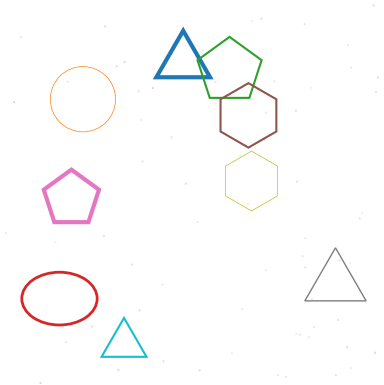[{"shape": "triangle", "thickness": 3, "radius": 0.4, "center": [0.476, 0.84]}, {"shape": "circle", "thickness": 0.5, "radius": 0.42, "center": [0.215, 0.742]}, {"shape": "pentagon", "thickness": 1.5, "radius": 0.44, "center": [0.596, 0.817]}, {"shape": "oval", "thickness": 2, "radius": 0.49, "center": [0.154, 0.224]}, {"shape": "hexagon", "thickness": 1.5, "radius": 0.42, "center": [0.645, 0.7]}, {"shape": "pentagon", "thickness": 3, "radius": 0.38, "center": [0.185, 0.484]}, {"shape": "triangle", "thickness": 1, "radius": 0.46, "center": [0.871, 0.264]}, {"shape": "hexagon", "thickness": 0.5, "radius": 0.39, "center": [0.653, 0.53]}, {"shape": "triangle", "thickness": 1.5, "radius": 0.34, "center": [0.322, 0.107]}]